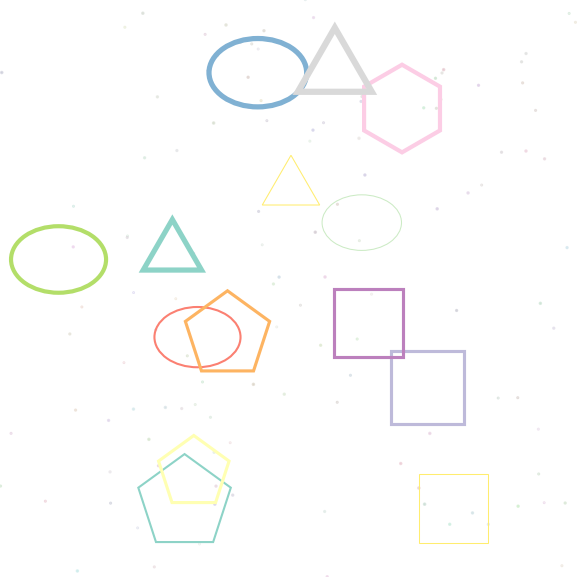[{"shape": "pentagon", "thickness": 1, "radius": 0.42, "center": [0.32, 0.129]}, {"shape": "triangle", "thickness": 2.5, "radius": 0.29, "center": [0.298, 0.561]}, {"shape": "pentagon", "thickness": 1.5, "radius": 0.32, "center": [0.336, 0.181]}, {"shape": "square", "thickness": 1.5, "radius": 0.32, "center": [0.741, 0.329]}, {"shape": "oval", "thickness": 1, "radius": 0.37, "center": [0.342, 0.415]}, {"shape": "oval", "thickness": 2.5, "radius": 0.42, "center": [0.446, 0.873]}, {"shape": "pentagon", "thickness": 1.5, "radius": 0.38, "center": [0.394, 0.419]}, {"shape": "oval", "thickness": 2, "radius": 0.41, "center": [0.101, 0.55]}, {"shape": "hexagon", "thickness": 2, "radius": 0.38, "center": [0.696, 0.811]}, {"shape": "triangle", "thickness": 3, "radius": 0.37, "center": [0.58, 0.877]}, {"shape": "square", "thickness": 1.5, "radius": 0.3, "center": [0.638, 0.44]}, {"shape": "oval", "thickness": 0.5, "radius": 0.34, "center": [0.626, 0.614]}, {"shape": "square", "thickness": 0.5, "radius": 0.3, "center": [0.785, 0.118]}, {"shape": "triangle", "thickness": 0.5, "radius": 0.29, "center": [0.504, 0.673]}]